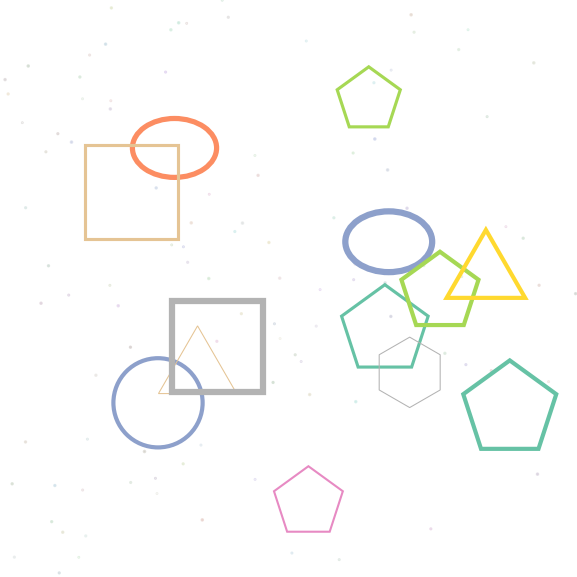[{"shape": "pentagon", "thickness": 2, "radius": 0.42, "center": [0.883, 0.29]}, {"shape": "pentagon", "thickness": 1.5, "radius": 0.39, "center": [0.666, 0.427]}, {"shape": "oval", "thickness": 2.5, "radius": 0.36, "center": [0.302, 0.743]}, {"shape": "oval", "thickness": 3, "radius": 0.38, "center": [0.673, 0.581]}, {"shape": "circle", "thickness": 2, "radius": 0.39, "center": [0.274, 0.302]}, {"shape": "pentagon", "thickness": 1, "radius": 0.31, "center": [0.534, 0.129]}, {"shape": "pentagon", "thickness": 2, "radius": 0.35, "center": [0.762, 0.493]}, {"shape": "pentagon", "thickness": 1.5, "radius": 0.29, "center": [0.639, 0.826]}, {"shape": "triangle", "thickness": 2, "radius": 0.39, "center": [0.841, 0.523]}, {"shape": "triangle", "thickness": 0.5, "radius": 0.39, "center": [0.342, 0.357]}, {"shape": "square", "thickness": 1.5, "radius": 0.4, "center": [0.228, 0.666]}, {"shape": "square", "thickness": 3, "radius": 0.4, "center": [0.377, 0.399]}, {"shape": "hexagon", "thickness": 0.5, "radius": 0.3, "center": [0.709, 0.354]}]